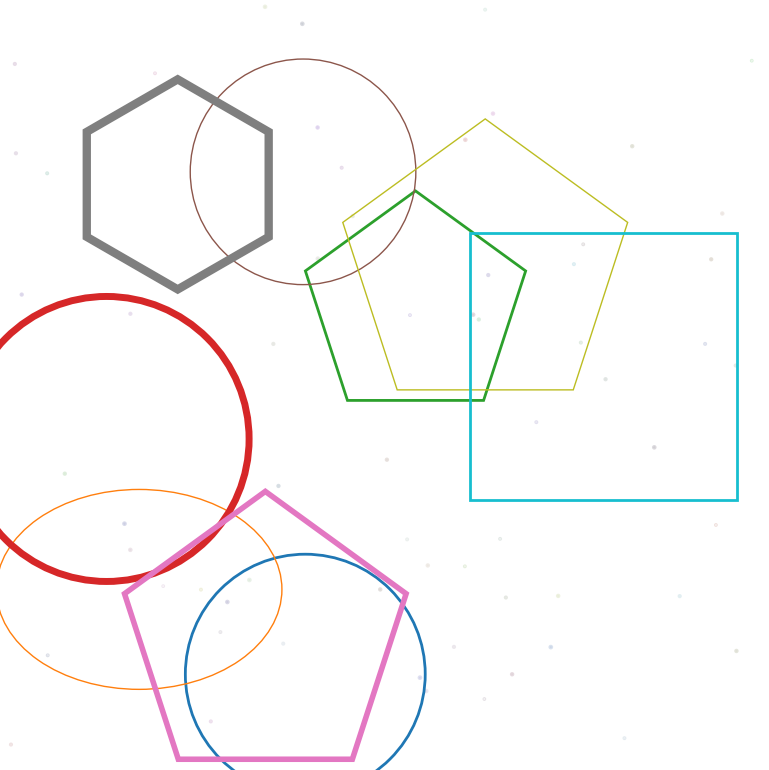[{"shape": "circle", "thickness": 1, "radius": 0.78, "center": [0.396, 0.124]}, {"shape": "oval", "thickness": 0.5, "radius": 0.93, "center": [0.181, 0.235]}, {"shape": "pentagon", "thickness": 1, "radius": 0.75, "center": [0.54, 0.602]}, {"shape": "circle", "thickness": 2.5, "radius": 0.93, "center": [0.138, 0.43]}, {"shape": "circle", "thickness": 0.5, "radius": 0.73, "center": [0.394, 0.777]}, {"shape": "pentagon", "thickness": 2, "radius": 0.96, "center": [0.345, 0.17]}, {"shape": "hexagon", "thickness": 3, "radius": 0.68, "center": [0.231, 0.761]}, {"shape": "pentagon", "thickness": 0.5, "radius": 0.97, "center": [0.63, 0.651]}, {"shape": "square", "thickness": 1, "radius": 0.87, "center": [0.784, 0.524]}]